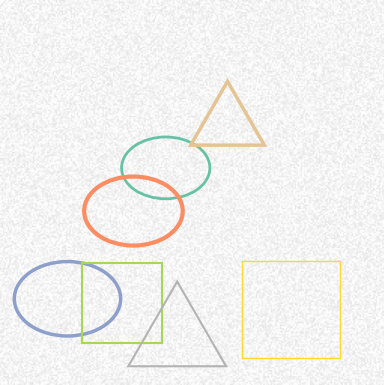[{"shape": "oval", "thickness": 2, "radius": 0.57, "center": [0.43, 0.564]}, {"shape": "oval", "thickness": 3, "radius": 0.64, "center": [0.347, 0.452]}, {"shape": "oval", "thickness": 2.5, "radius": 0.69, "center": [0.175, 0.224]}, {"shape": "square", "thickness": 1.5, "radius": 0.52, "center": [0.317, 0.213]}, {"shape": "square", "thickness": 1, "radius": 0.63, "center": [0.756, 0.197]}, {"shape": "triangle", "thickness": 2.5, "radius": 0.55, "center": [0.591, 0.678]}, {"shape": "triangle", "thickness": 1.5, "radius": 0.73, "center": [0.46, 0.122]}]